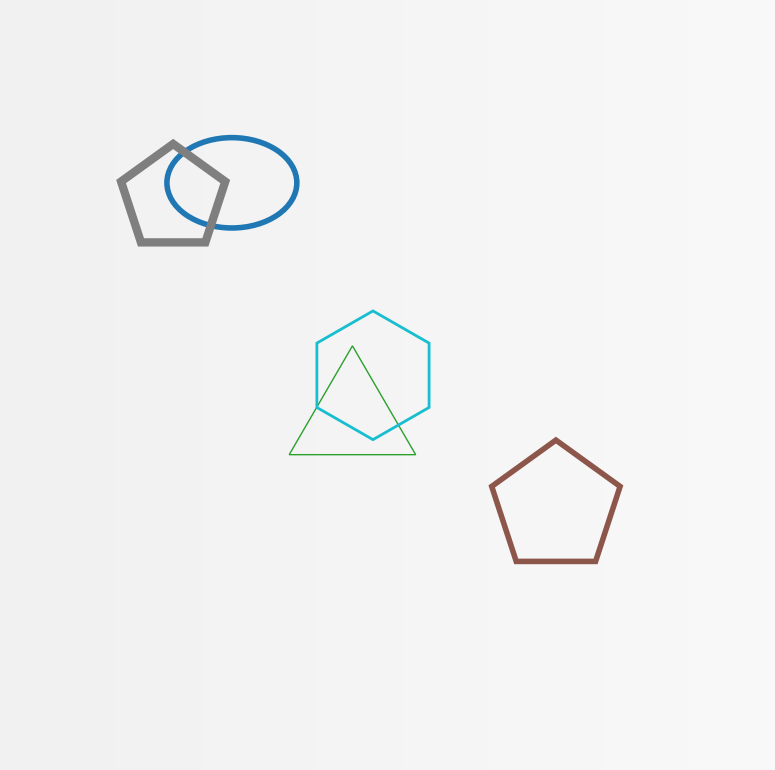[{"shape": "oval", "thickness": 2, "radius": 0.42, "center": [0.299, 0.763]}, {"shape": "triangle", "thickness": 0.5, "radius": 0.47, "center": [0.455, 0.457]}, {"shape": "pentagon", "thickness": 2, "radius": 0.44, "center": [0.717, 0.341]}, {"shape": "pentagon", "thickness": 3, "radius": 0.35, "center": [0.223, 0.742]}, {"shape": "hexagon", "thickness": 1, "radius": 0.42, "center": [0.481, 0.513]}]